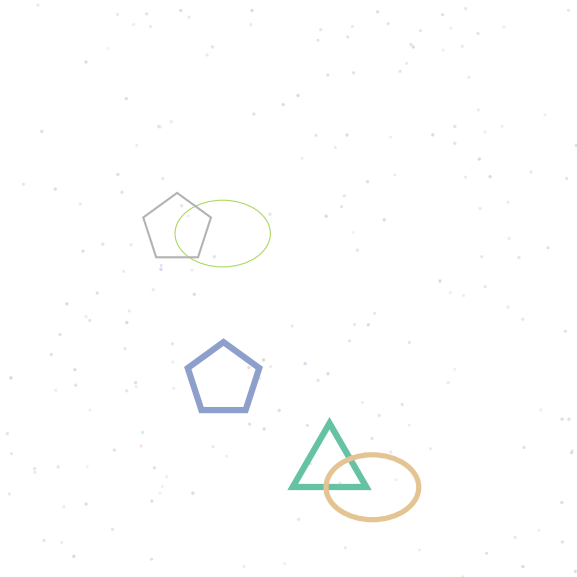[{"shape": "triangle", "thickness": 3, "radius": 0.37, "center": [0.571, 0.193]}, {"shape": "pentagon", "thickness": 3, "radius": 0.33, "center": [0.387, 0.342]}, {"shape": "oval", "thickness": 0.5, "radius": 0.41, "center": [0.386, 0.595]}, {"shape": "oval", "thickness": 2.5, "radius": 0.4, "center": [0.645, 0.155]}, {"shape": "pentagon", "thickness": 1, "radius": 0.31, "center": [0.307, 0.603]}]